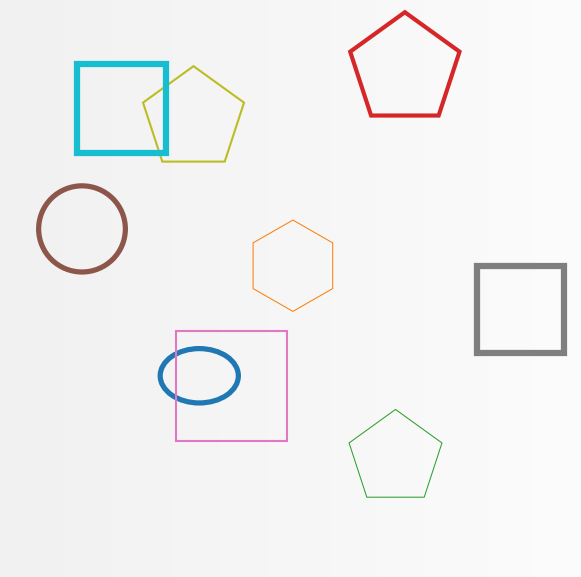[{"shape": "oval", "thickness": 2.5, "radius": 0.34, "center": [0.343, 0.348]}, {"shape": "hexagon", "thickness": 0.5, "radius": 0.4, "center": [0.504, 0.539]}, {"shape": "pentagon", "thickness": 0.5, "radius": 0.42, "center": [0.68, 0.206]}, {"shape": "pentagon", "thickness": 2, "radius": 0.49, "center": [0.697, 0.879]}, {"shape": "circle", "thickness": 2.5, "radius": 0.37, "center": [0.141, 0.603]}, {"shape": "square", "thickness": 1, "radius": 0.48, "center": [0.399, 0.331]}, {"shape": "square", "thickness": 3, "radius": 0.37, "center": [0.896, 0.463]}, {"shape": "pentagon", "thickness": 1, "radius": 0.46, "center": [0.333, 0.793]}, {"shape": "square", "thickness": 3, "radius": 0.38, "center": [0.209, 0.812]}]